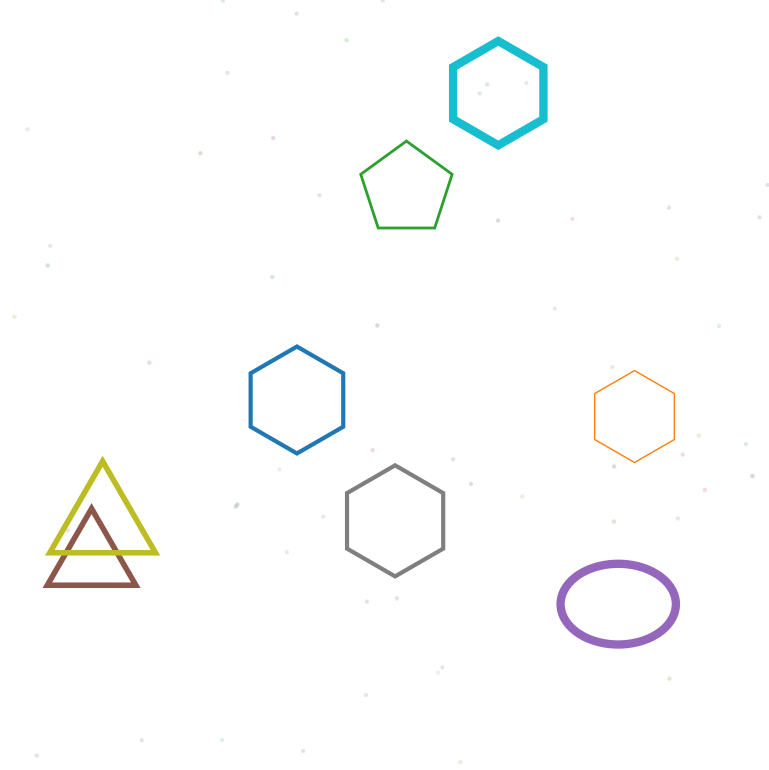[{"shape": "hexagon", "thickness": 1.5, "radius": 0.35, "center": [0.386, 0.481]}, {"shape": "hexagon", "thickness": 0.5, "radius": 0.3, "center": [0.824, 0.459]}, {"shape": "pentagon", "thickness": 1, "radius": 0.31, "center": [0.528, 0.754]}, {"shape": "oval", "thickness": 3, "radius": 0.37, "center": [0.803, 0.215]}, {"shape": "triangle", "thickness": 2, "radius": 0.33, "center": [0.119, 0.273]}, {"shape": "hexagon", "thickness": 1.5, "radius": 0.36, "center": [0.513, 0.324]}, {"shape": "triangle", "thickness": 2, "radius": 0.4, "center": [0.133, 0.322]}, {"shape": "hexagon", "thickness": 3, "radius": 0.34, "center": [0.647, 0.879]}]